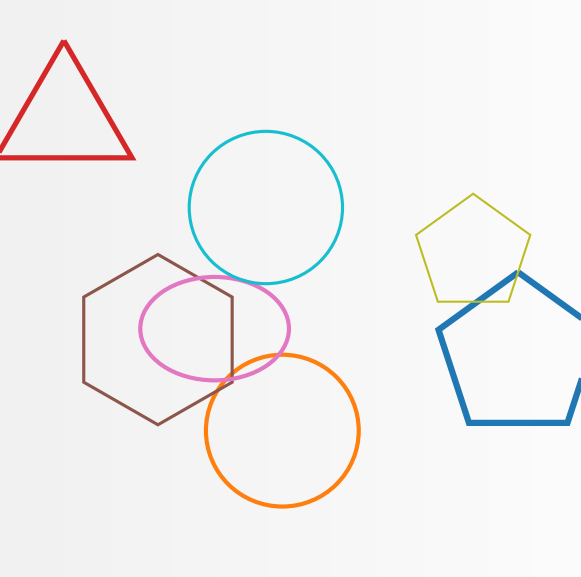[{"shape": "pentagon", "thickness": 3, "radius": 0.72, "center": [0.892, 0.383]}, {"shape": "circle", "thickness": 2, "radius": 0.66, "center": [0.486, 0.253]}, {"shape": "triangle", "thickness": 2.5, "radius": 0.68, "center": [0.11, 0.793]}, {"shape": "hexagon", "thickness": 1.5, "radius": 0.74, "center": [0.272, 0.411]}, {"shape": "oval", "thickness": 2, "radius": 0.64, "center": [0.369, 0.43]}, {"shape": "pentagon", "thickness": 1, "radius": 0.52, "center": [0.814, 0.56]}, {"shape": "circle", "thickness": 1.5, "radius": 0.66, "center": [0.457, 0.64]}]